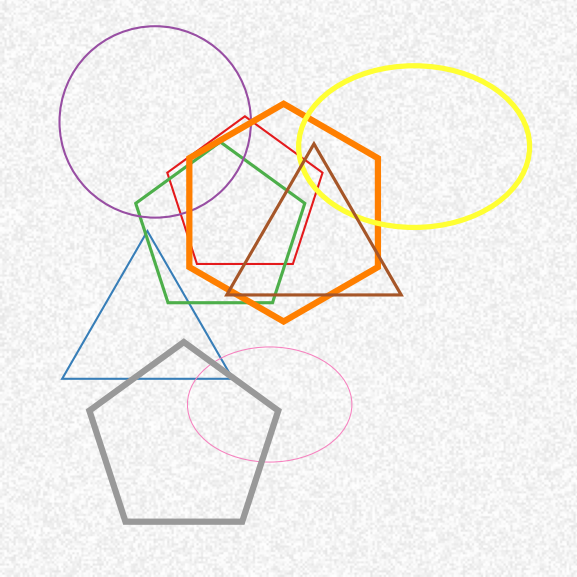[{"shape": "pentagon", "thickness": 1, "radius": 0.71, "center": [0.424, 0.656]}, {"shape": "triangle", "thickness": 1, "radius": 0.85, "center": [0.255, 0.428]}, {"shape": "pentagon", "thickness": 1.5, "radius": 0.77, "center": [0.381, 0.599]}, {"shape": "circle", "thickness": 1, "radius": 0.83, "center": [0.269, 0.788]}, {"shape": "hexagon", "thickness": 3, "radius": 0.94, "center": [0.491, 0.631]}, {"shape": "oval", "thickness": 2.5, "radius": 1.0, "center": [0.717, 0.745]}, {"shape": "triangle", "thickness": 1.5, "radius": 0.87, "center": [0.544, 0.576]}, {"shape": "oval", "thickness": 0.5, "radius": 0.71, "center": [0.467, 0.299]}, {"shape": "pentagon", "thickness": 3, "radius": 0.86, "center": [0.318, 0.235]}]